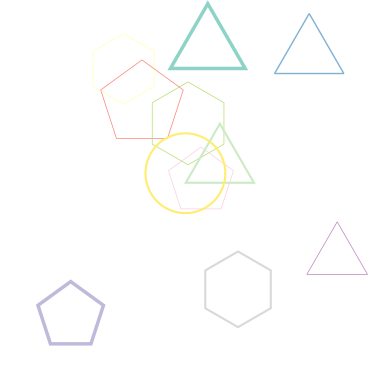[{"shape": "triangle", "thickness": 2.5, "radius": 0.56, "center": [0.54, 0.878]}, {"shape": "hexagon", "thickness": 0.5, "radius": 0.46, "center": [0.321, 0.821]}, {"shape": "pentagon", "thickness": 2.5, "radius": 0.45, "center": [0.184, 0.179]}, {"shape": "pentagon", "thickness": 0.5, "radius": 0.56, "center": [0.369, 0.732]}, {"shape": "triangle", "thickness": 1, "radius": 0.52, "center": [0.803, 0.861]}, {"shape": "hexagon", "thickness": 0.5, "radius": 0.54, "center": [0.489, 0.68]}, {"shape": "pentagon", "thickness": 0.5, "radius": 0.44, "center": [0.522, 0.529]}, {"shape": "hexagon", "thickness": 1.5, "radius": 0.49, "center": [0.618, 0.248]}, {"shape": "triangle", "thickness": 0.5, "radius": 0.46, "center": [0.876, 0.333]}, {"shape": "triangle", "thickness": 1.5, "radius": 0.51, "center": [0.571, 0.576]}, {"shape": "circle", "thickness": 1.5, "radius": 0.52, "center": [0.482, 0.55]}]